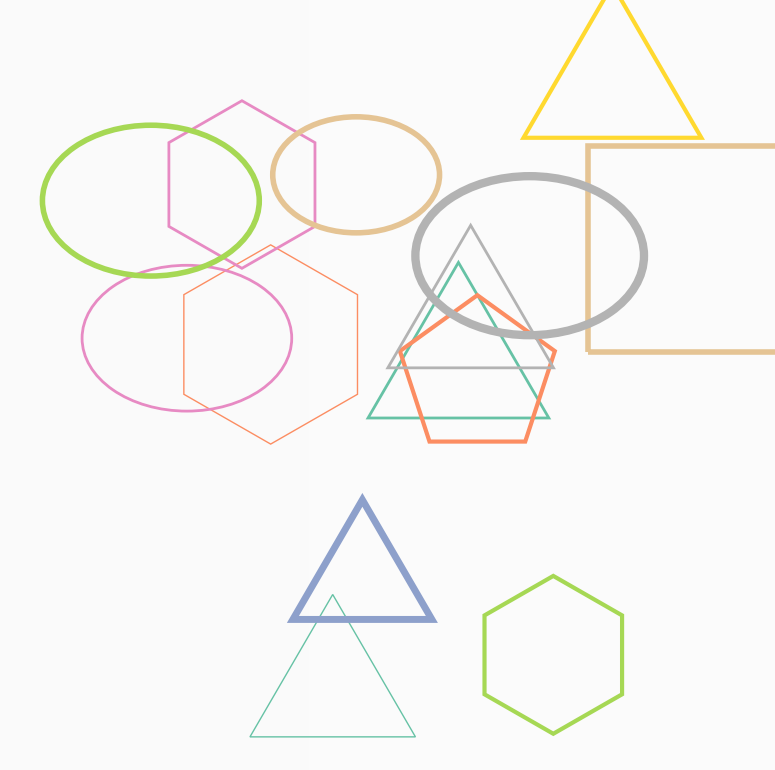[{"shape": "triangle", "thickness": 1, "radius": 0.67, "center": [0.592, 0.524]}, {"shape": "triangle", "thickness": 0.5, "radius": 0.62, "center": [0.429, 0.105]}, {"shape": "pentagon", "thickness": 1.5, "radius": 0.53, "center": [0.616, 0.512]}, {"shape": "hexagon", "thickness": 0.5, "radius": 0.65, "center": [0.349, 0.553]}, {"shape": "triangle", "thickness": 2.5, "radius": 0.52, "center": [0.468, 0.247]}, {"shape": "oval", "thickness": 1, "radius": 0.68, "center": [0.241, 0.561]}, {"shape": "hexagon", "thickness": 1, "radius": 0.54, "center": [0.312, 0.76]}, {"shape": "hexagon", "thickness": 1.5, "radius": 0.51, "center": [0.714, 0.15]}, {"shape": "oval", "thickness": 2, "radius": 0.7, "center": [0.195, 0.739]}, {"shape": "triangle", "thickness": 1.5, "radius": 0.66, "center": [0.79, 0.887]}, {"shape": "oval", "thickness": 2, "radius": 0.54, "center": [0.46, 0.773]}, {"shape": "square", "thickness": 2, "radius": 0.67, "center": [0.892, 0.677]}, {"shape": "triangle", "thickness": 1, "radius": 0.62, "center": [0.607, 0.584]}, {"shape": "oval", "thickness": 3, "radius": 0.74, "center": [0.683, 0.668]}]